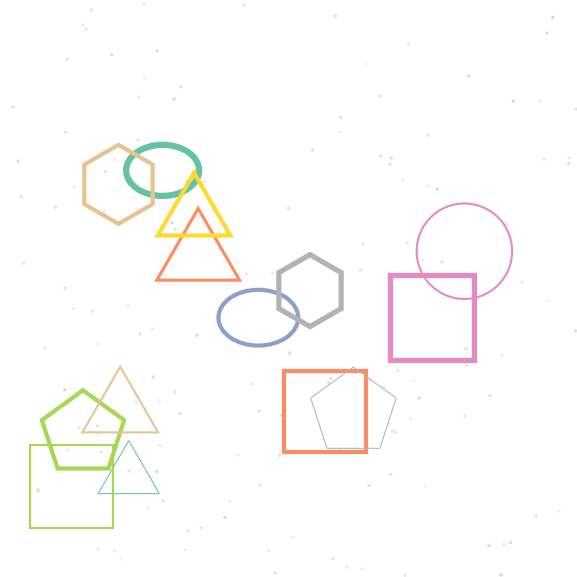[{"shape": "oval", "thickness": 3, "radius": 0.32, "center": [0.282, 0.704]}, {"shape": "triangle", "thickness": 0.5, "radius": 0.31, "center": [0.223, 0.175]}, {"shape": "square", "thickness": 2, "radius": 0.35, "center": [0.563, 0.286]}, {"shape": "triangle", "thickness": 1.5, "radius": 0.41, "center": [0.343, 0.555]}, {"shape": "oval", "thickness": 2, "radius": 0.35, "center": [0.447, 0.449]}, {"shape": "square", "thickness": 2.5, "radius": 0.37, "center": [0.748, 0.449]}, {"shape": "circle", "thickness": 1, "radius": 0.41, "center": [0.804, 0.564]}, {"shape": "pentagon", "thickness": 2, "radius": 0.37, "center": [0.144, 0.248]}, {"shape": "square", "thickness": 1, "radius": 0.36, "center": [0.124, 0.157]}, {"shape": "triangle", "thickness": 2, "radius": 0.36, "center": [0.336, 0.628]}, {"shape": "triangle", "thickness": 1, "radius": 0.38, "center": [0.208, 0.288]}, {"shape": "hexagon", "thickness": 2, "radius": 0.34, "center": [0.205, 0.68]}, {"shape": "pentagon", "thickness": 0.5, "radius": 0.39, "center": [0.612, 0.286]}, {"shape": "hexagon", "thickness": 2.5, "radius": 0.31, "center": [0.537, 0.496]}]